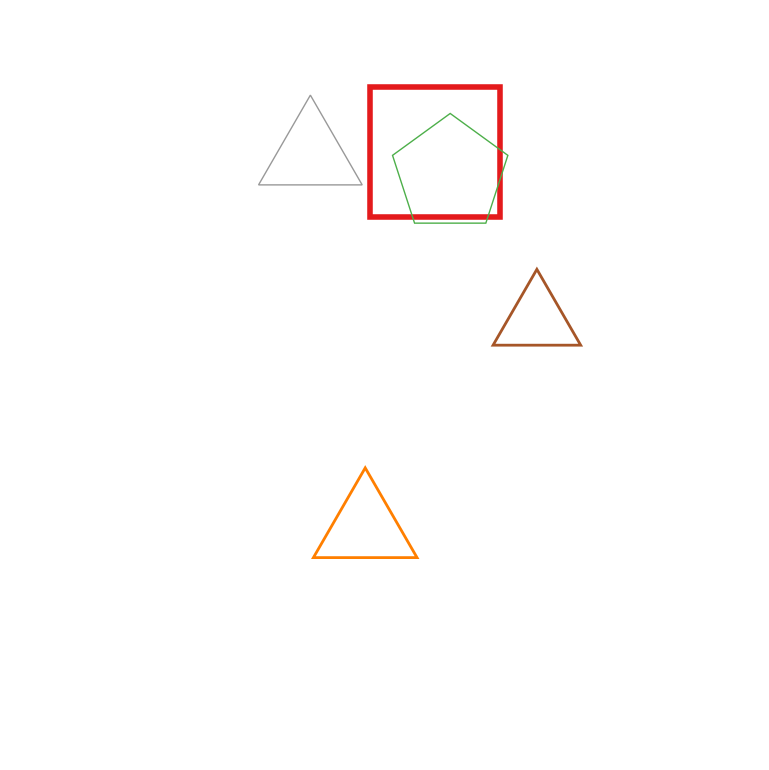[{"shape": "square", "thickness": 2, "radius": 0.42, "center": [0.565, 0.803]}, {"shape": "pentagon", "thickness": 0.5, "radius": 0.39, "center": [0.585, 0.774]}, {"shape": "triangle", "thickness": 1, "radius": 0.39, "center": [0.474, 0.315]}, {"shape": "triangle", "thickness": 1, "radius": 0.33, "center": [0.697, 0.585]}, {"shape": "triangle", "thickness": 0.5, "radius": 0.39, "center": [0.403, 0.799]}]